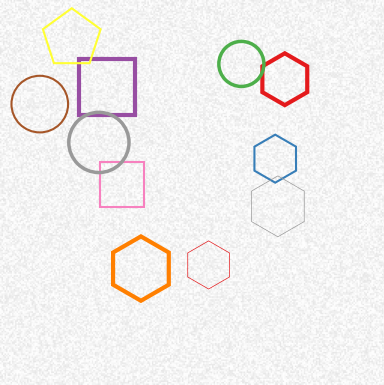[{"shape": "hexagon", "thickness": 0.5, "radius": 0.31, "center": [0.542, 0.312]}, {"shape": "hexagon", "thickness": 3, "radius": 0.34, "center": [0.74, 0.794]}, {"shape": "hexagon", "thickness": 1.5, "radius": 0.31, "center": [0.715, 0.588]}, {"shape": "circle", "thickness": 2.5, "radius": 0.29, "center": [0.627, 0.834]}, {"shape": "square", "thickness": 3, "radius": 0.37, "center": [0.278, 0.773]}, {"shape": "hexagon", "thickness": 3, "radius": 0.42, "center": [0.366, 0.302]}, {"shape": "pentagon", "thickness": 1.5, "radius": 0.39, "center": [0.186, 0.9]}, {"shape": "circle", "thickness": 1.5, "radius": 0.37, "center": [0.103, 0.73]}, {"shape": "square", "thickness": 1.5, "radius": 0.29, "center": [0.317, 0.52]}, {"shape": "hexagon", "thickness": 0.5, "radius": 0.4, "center": [0.722, 0.464]}, {"shape": "circle", "thickness": 2.5, "radius": 0.39, "center": [0.257, 0.63]}]